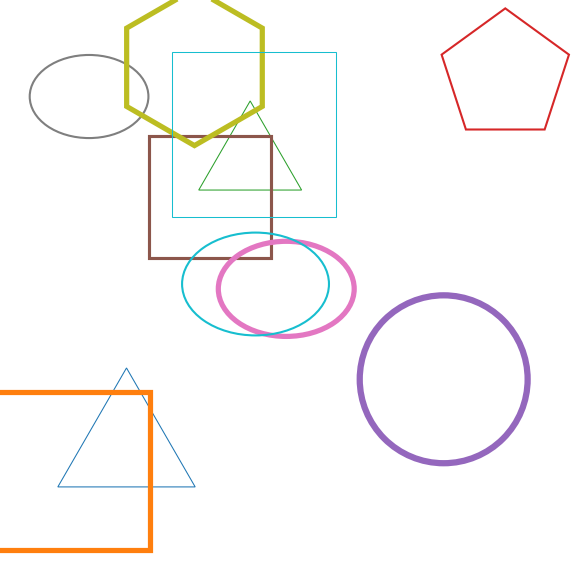[{"shape": "triangle", "thickness": 0.5, "radius": 0.69, "center": [0.219, 0.225]}, {"shape": "square", "thickness": 2.5, "radius": 0.68, "center": [0.123, 0.184]}, {"shape": "triangle", "thickness": 0.5, "radius": 0.51, "center": [0.433, 0.721]}, {"shape": "pentagon", "thickness": 1, "radius": 0.58, "center": [0.875, 0.869]}, {"shape": "circle", "thickness": 3, "radius": 0.73, "center": [0.768, 0.342]}, {"shape": "square", "thickness": 1.5, "radius": 0.53, "center": [0.364, 0.658]}, {"shape": "oval", "thickness": 2.5, "radius": 0.59, "center": [0.496, 0.499]}, {"shape": "oval", "thickness": 1, "radius": 0.51, "center": [0.154, 0.832]}, {"shape": "hexagon", "thickness": 2.5, "radius": 0.68, "center": [0.337, 0.883]}, {"shape": "oval", "thickness": 1, "radius": 0.64, "center": [0.442, 0.507]}, {"shape": "square", "thickness": 0.5, "radius": 0.71, "center": [0.44, 0.766]}]